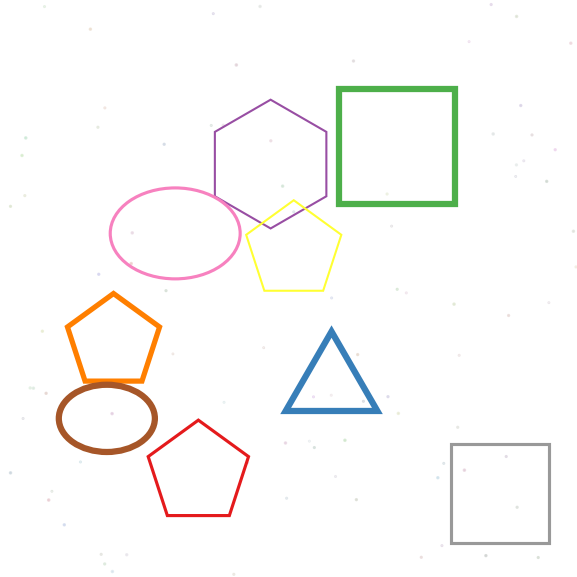[{"shape": "pentagon", "thickness": 1.5, "radius": 0.46, "center": [0.343, 0.18]}, {"shape": "triangle", "thickness": 3, "radius": 0.46, "center": [0.574, 0.333]}, {"shape": "square", "thickness": 3, "radius": 0.5, "center": [0.687, 0.746]}, {"shape": "hexagon", "thickness": 1, "radius": 0.56, "center": [0.469, 0.715]}, {"shape": "pentagon", "thickness": 2.5, "radius": 0.42, "center": [0.197, 0.407]}, {"shape": "pentagon", "thickness": 1, "radius": 0.43, "center": [0.509, 0.566]}, {"shape": "oval", "thickness": 3, "radius": 0.42, "center": [0.185, 0.275]}, {"shape": "oval", "thickness": 1.5, "radius": 0.56, "center": [0.303, 0.595]}, {"shape": "square", "thickness": 1.5, "radius": 0.43, "center": [0.866, 0.145]}]